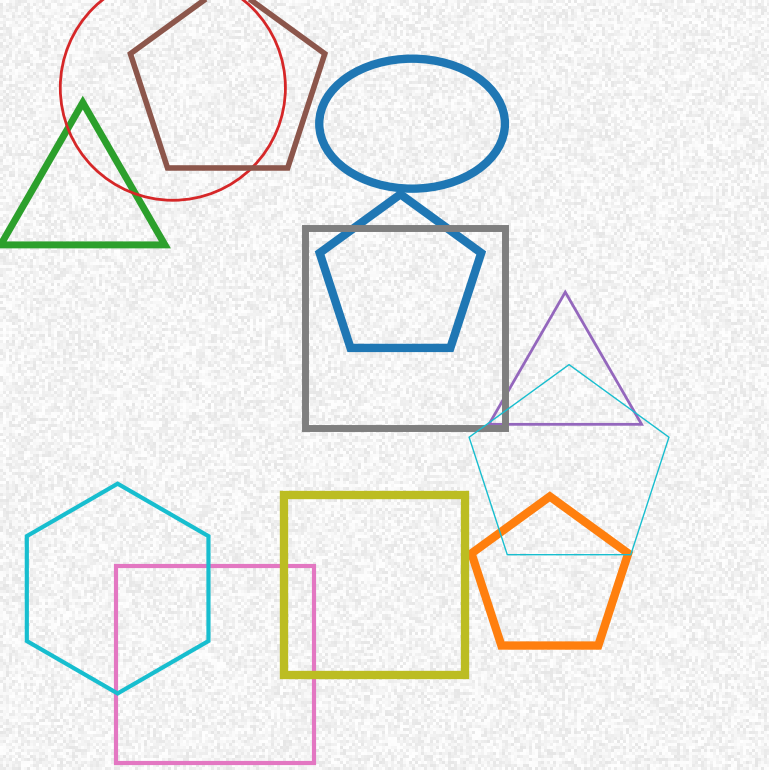[{"shape": "pentagon", "thickness": 3, "radius": 0.55, "center": [0.52, 0.637]}, {"shape": "oval", "thickness": 3, "radius": 0.6, "center": [0.535, 0.839]}, {"shape": "pentagon", "thickness": 3, "radius": 0.54, "center": [0.714, 0.248]}, {"shape": "triangle", "thickness": 2.5, "radius": 0.62, "center": [0.108, 0.744]}, {"shape": "circle", "thickness": 1, "radius": 0.73, "center": [0.224, 0.886]}, {"shape": "triangle", "thickness": 1, "radius": 0.57, "center": [0.734, 0.506]}, {"shape": "pentagon", "thickness": 2, "radius": 0.66, "center": [0.296, 0.889]}, {"shape": "square", "thickness": 1.5, "radius": 0.64, "center": [0.279, 0.137]}, {"shape": "square", "thickness": 2.5, "radius": 0.65, "center": [0.526, 0.574]}, {"shape": "square", "thickness": 3, "radius": 0.59, "center": [0.486, 0.24]}, {"shape": "hexagon", "thickness": 1.5, "radius": 0.68, "center": [0.153, 0.236]}, {"shape": "pentagon", "thickness": 0.5, "radius": 0.68, "center": [0.739, 0.39]}]